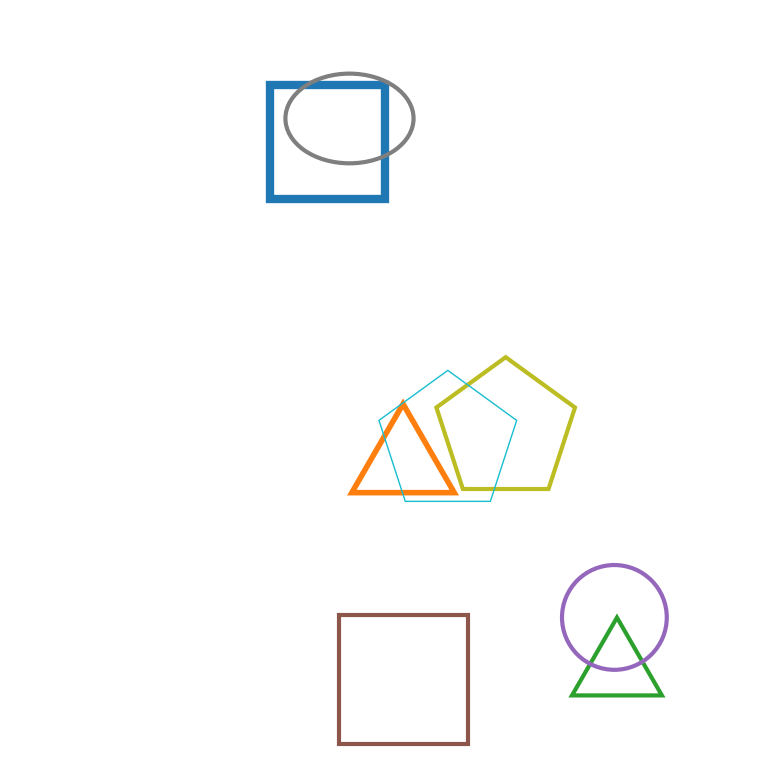[{"shape": "square", "thickness": 3, "radius": 0.37, "center": [0.425, 0.816]}, {"shape": "triangle", "thickness": 2, "radius": 0.38, "center": [0.523, 0.399]}, {"shape": "triangle", "thickness": 1.5, "radius": 0.34, "center": [0.801, 0.131]}, {"shape": "circle", "thickness": 1.5, "radius": 0.34, "center": [0.798, 0.198]}, {"shape": "square", "thickness": 1.5, "radius": 0.42, "center": [0.524, 0.118]}, {"shape": "oval", "thickness": 1.5, "radius": 0.42, "center": [0.454, 0.846]}, {"shape": "pentagon", "thickness": 1.5, "radius": 0.47, "center": [0.657, 0.441]}, {"shape": "pentagon", "thickness": 0.5, "radius": 0.47, "center": [0.582, 0.425]}]